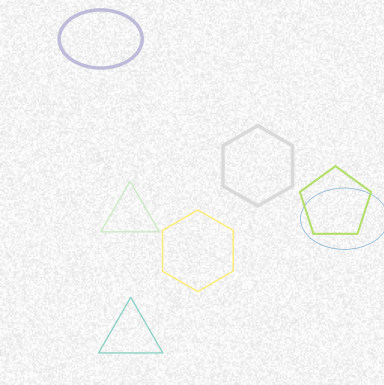[{"shape": "triangle", "thickness": 1, "radius": 0.48, "center": [0.34, 0.131]}, {"shape": "oval", "thickness": 2.5, "radius": 0.54, "center": [0.261, 0.899]}, {"shape": "oval", "thickness": 0.5, "radius": 0.57, "center": [0.895, 0.432]}, {"shape": "pentagon", "thickness": 1.5, "radius": 0.49, "center": [0.871, 0.471]}, {"shape": "hexagon", "thickness": 2.5, "radius": 0.52, "center": [0.67, 0.569]}, {"shape": "triangle", "thickness": 1, "radius": 0.44, "center": [0.338, 0.442]}, {"shape": "hexagon", "thickness": 1, "radius": 0.53, "center": [0.514, 0.349]}]